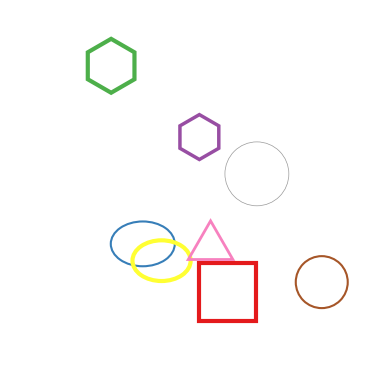[{"shape": "square", "thickness": 3, "radius": 0.37, "center": [0.591, 0.241]}, {"shape": "oval", "thickness": 1.5, "radius": 0.42, "center": [0.371, 0.367]}, {"shape": "hexagon", "thickness": 3, "radius": 0.35, "center": [0.289, 0.829]}, {"shape": "hexagon", "thickness": 2.5, "radius": 0.29, "center": [0.518, 0.644]}, {"shape": "oval", "thickness": 3, "radius": 0.38, "center": [0.42, 0.323]}, {"shape": "circle", "thickness": 1.5, "radius": 0.34, "center": [0.836, 0.267]}, {"shape": "triangle", "thickness": 2, "radius": 0.33, "center": [0.547, 0.359]}, {"shape": "circle", "thickness": 0.5, "radius": 0.42, "center": [0.667, 0.548]}]